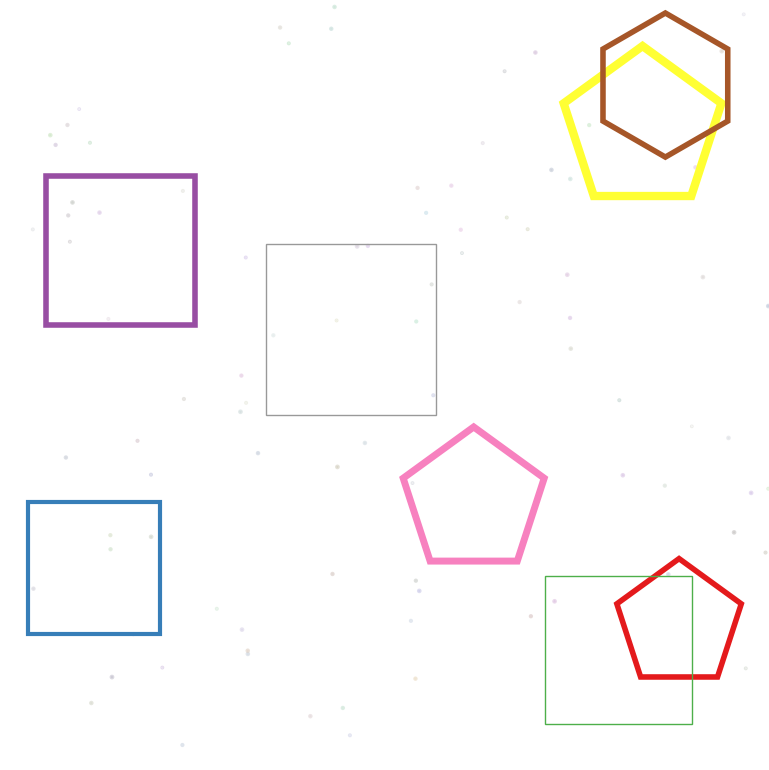[{"shape": "pentagon", "thickness": 2, "radius": 0.42, "center": [0.882, 0.19]}, {"shape": "square", "thickness": 1.5, "radius": 0.43, "center": [0.122, 0.263]}, {"shape": "square", "thickness": 0.5, "radius": 0.48, "center": [0.803, 0.156]}, {"shape": "square", "thickness": 2, "radius": 0.48, "center": [0.156, 0.674]}, {"shape": "pentagon", "thickness": 3, "radius": 0.54, "center": [0.834, 0.833]}, {"shape": "hexagon", "thickness": 2, "radius": 0.47, "center": [0.864, 0.89]}, {"shape": "pentagon", "thickness": 2.5, "radius": 0.48, "center": [0.615, 0.349]}, {"shape": "square", "thickness": 0.5, "radius": 0.55, "center": [0.456, 0.572]}]